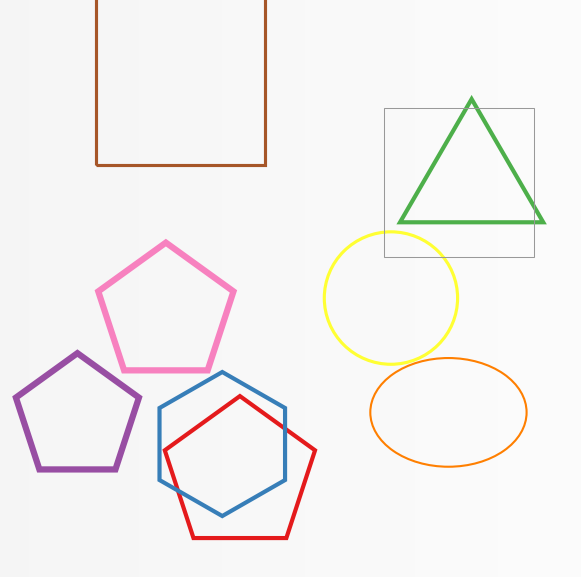[{"shape": "pentagon", "thickness": 2, "radius": 0.68, "center": [0.413, 0.177]}, {"shape": "hexagon", "thickness": 2, "radius": 0.62, "center": [0.382, 0.23]}, {"shape": "triangle", "thickness": 2, "radius": 0.71, "center": [0.811, 0.685]}, {"shape": "pentagon", "thickness": 3, "radius": 0.56, "center": [0.133, 0.276]}, {"shape": "oval", "thickness": 1, "radius": 0.67, "center": [0.772, 0.285]}, {"shape": "circle", "thickness": 1.5, "radius": 0.57, "center": [0.673, 0.483]}, {"shape": "square", "thickness": 1.5, "radius": 0.73, "center": [0.311, 0.858]}, {"shape": "pentagon", "thickness": 3, "radius": 0.61, "center": [0.285, 0.457]}, {"shape": "square", "thickness": 0.5, "radius": 0.65, "center": [0.79, 0.684]}]